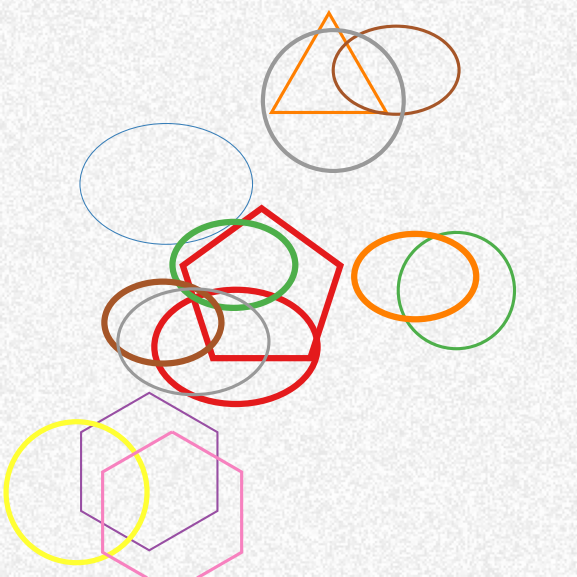[{"shape": "oval", "thickness": 3, "radius": 0.71, "center": [0.409, 0.398]}, {"shape": "pentagon", "thickness": 3, "radius": 0.72, "center": [0.453, 0.495]}, {"shape": "oval", "thickness": 0.5, "radius": 0.75, "center": [0.288, 0.681]}, {"shape": "circle", "thickness": 1.5, "radius": 0.5, "center": [0.79, 0.496]}, {"shape": "oval", "thickness": 3, "radius": 0.53, "center": [0.405, 0.54]}, {"shape": "hexagon", "thickness": 1, "radius": 0.68, "center": [0.258, 0.183]}, {"shape": "oval", "thickness": 3, "radius": 0.53, "center": [0.719, 0.52]}, {"shape": "triangle", "thickness": 1.5, "radius": 0.57, "center": [0.57, 0.862]}, {"shape": "circle", "thickness": 2.5, "radius": 0.61, "center": [0.133, 0.147]}, {"shape": "oval", "thickness": 1.5, "radius": 0.54, "center": [0.686, 0.878]}, {"shape": "oval", "thickness": 3, "radius": 0.51, "center": [0.282, 0.441]}, {"shape": "hexagon", "thickness": 1.5, "radius": 0.69, "center": [0.298, 0.112]}, {"shape": "circle", "thickness": 2, "radius": 0.61, "center": [0.577, 0.825]}, {"shape": "oval", "thickness": 1.5, "radius": 0.65, "center": [0.335, 0.407]}]